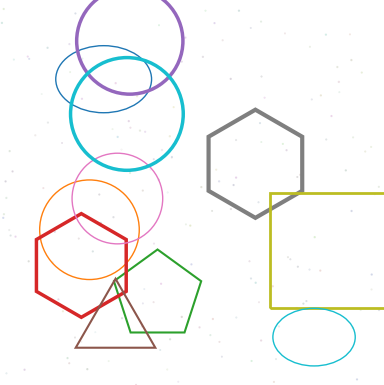[{"shape": "oval", "thickness": 1, "radius": 0.62, "center": [0.269, 0.794]}, {"shape": "circle", "thickness": 1, "radius": 0.65, "center": [0.232, 0.403]}, {"shape": "pentagon", "thickness": 1.5, "radius": 0.6, "center": [0.409, 0.233]}, {"shape": "hexagon", "thickness": 2.5, "radius": 0.67, "center": [0.211, 0.31]}, {"shape": "circle", "thickness": 2.5, "radius": 0.69, "center": [0.337, 0.893]}, {"shape": "triangle", "thickness": 1.5, "radius": 0.6, "center": [0.3, 0.157]}, {"shape": "circle", "thickness": 1, "radius": 0.59, "center": [0.305, 0.484]}, {"shape": "hexagon", "thickness": 3, "radius": 0.7, "center": [0.663, 0.575]}, {"shape": "square", "thickness": 2, "radius": 0.74, "center": [0.851, 0.349]}, {"shape": "circle", "thickness": 2.5, "radius": 0.73, "center": [0.33, 0.704]}, {"shape": "oval", "thickness": 1, "radius": 0.53, "center": [0.816, 0.124]}]